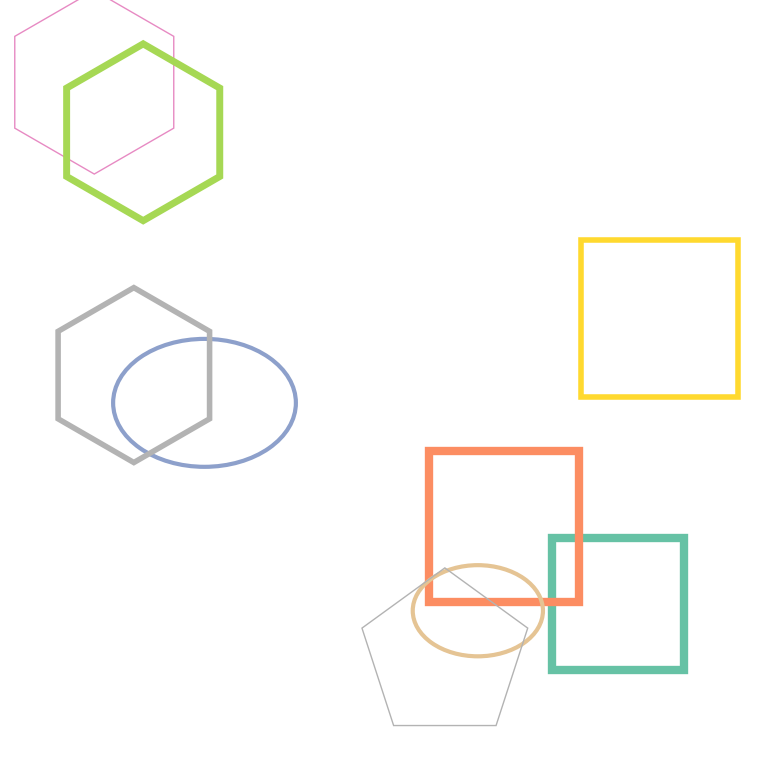[{"shape": "square", "thickness": 3, "radius": 0.43, "center": [0.803, 0.216]}, {"shape": "square", "thickness": 3, "radius": 0.49, "center": [0.654, 0.316]}, {"shape": "oval", "thickness": 1.5, "radius": 0.59, "center": [0.266, 0.477]}, {"shape": "hexagon", "thickness": 0.5, "radius": 0.6, "center": [0.122, 0.893]}, {"shape": "hexagon", "thickness": 2.5, "radius": 0.57, "center": [0.186, 0.828]}, {"shape": "square", "thickness": 2, "radius": 0.51, "center": [0.857, 0.587]}, {"shape": "oval", "thickness": 1.5, "radius": 0.42, "center": [0.621, 0.207]}, {"shape": "hexagon", "thickness": 2, "radius": 0.57, "center": [0.174, 0.513]}, {"shape": "pentagon", "thickness": 0.5, "radius": 0.57, "center": [0.578, 0.149]}]